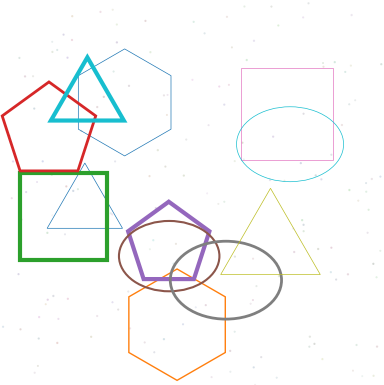[{"shape": "triangle", "thickness": 0.5, "radius": 0.57, "center": [0.22, 0.464]}, {"shape": "hexagon", "thickness": 0.5, "radius": 0.69, "center": [0.324, 0.734]}, {"shape": "hexagon", "thickness": 1, "radius": 0.72, "center": [0.46, 0.157]}, {"shape": "square", "thickness": 3, "radius": 0.57, "center": [0.166, 0.437]}, {"shape": "pentagon", "thickness": 2, "radius": 0.64, "center": [0.127, 0.659]}, {"shape": "pentagon", "thickness": 3, "radius": 0.56, "center": [0.438, 0.365]}, {"shape": "oval", "thickness": 1.5, "radius": 0.65, "center": [0.439, 0.335]}, {"shape": "square", "thickness": 0.5, "radius": 0.6, "center": [0.746, 0.705]}, {"shape": "oval", "thickness": 2, "radius": 0.72, "center": [0.587, 0.272]}, {"shape": "triangle", "thickness": 0.5, "radius": 0.75, "center": [0.703, 0.362]}, {"shape": "oval", "thickness": 0.5, "radius": 0.7, "center": [0.753, 0.625]}, {"shape": "triangle", "thickness": 3, "radius": 0.55, "center": [0.227, 0.742]}]